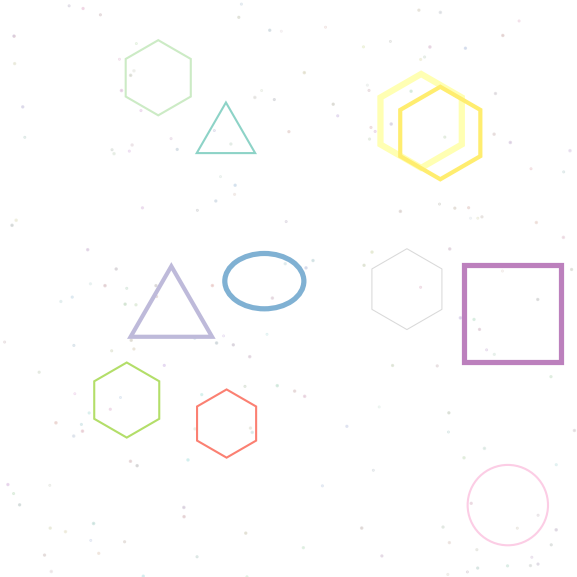[{"shape": "triangle", "thickness": 1, "radius": 0.29, "center": [0.391, 0.763]}, {"shape": "hexagon", "thickness": 3, "radius": 0.41, "center": [0.729, 0.79]}, {"shape": "triangle", "thickness": 2, "radius": 0.41, "center": [0.297, 0.457]}, {"shape": "hexagon", "thickness": 1, "radius": 0.3, "center": [0.392, 0.266]}, {"shape": "oval", "thickness": 2.5, "radius": 0.34, "center": [0.458, 0.512]}, {"shape": "hexagon", "thickness": 1, "radius": 0.33, "center": [0.219, 0.306]}, {"shape": "circle", "thickness": 1, "radius": 0.35, "center": [0.879, 0.124]}, {"shape": "hexagon", "thickness": 0.5, "radius": 0.35, "center": [0.705, 0.498]}, {"shape": "square", "thickness": 2.5, "radius": 0.42, "center": [0.888, 0.456]}, {"shape": "hexagon", "thickness": 1, "radius": 0.33, "center": [0.274, 0.864]}, {"shape": "hexagon", "thickness": 2, "radius": 0.4, "center": [0.762, 0.769]}]